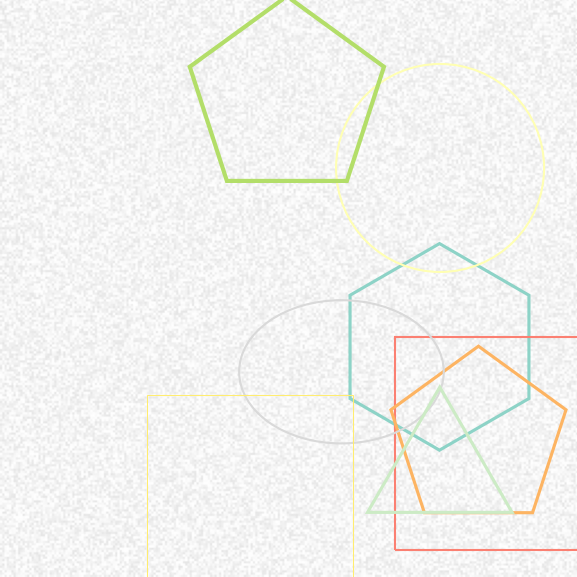[{"shape": "hexagon", "thickness": 1.5, "radius": 0.89, "center": [0.761, 0.398]}, {"shape": "circle", "thickness": 1, "radius": 0.9, "center": [0.762, 0.708]}, {"shape": "square", "thickness": 1, "radius": 0.92, "center": [0.867, 0.231]}, {"shape": "pentagon", "thickness": 1.5, "radius": 0.8, "center": [0.829, 0.24]}, {"shape": "pentagon", "thickness": 2, "radius": 0.88, "center": [0.497, 0.829]}, {"shape": "oval", "thickness": 1, "radius": 0.89, "center": [0.591, 0.355]}, {"shape": "triangle", "thickness": 1.5, "radius": 0.72, "center": [0.762, 0.184]}, {"shape": "square", "thickness": 0.5, "radius": 0.89, "center": [0.434, 0.137]}]